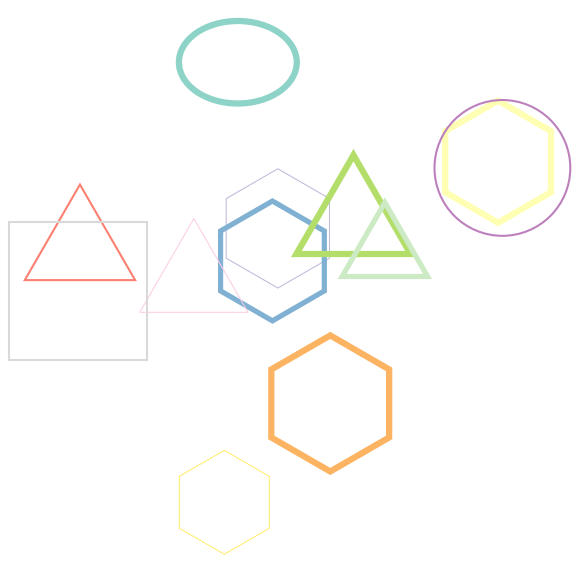[{"shape": "oval", "thickness": 3, "radius": 0.51, "center": [0.412, 0.891]}, {"shape": "hexagon", "thickness": 3, "radius": 0.53, "center": [0.862, 0.719]}, {"shape": "hexagon", "thickness": 0.5, "radius": 0.52, "center": [0.481, 0.604]}, {"shape": "triangle", "thickness": 1, "radius": 0.55, "center": [0.138, 0.569]}, {"shape": "hexagon", "thickness": 2.5, "radius": 0.52, "center": [0.472, 0.547]}, {"shape": "hexagon", "thickness": 3, "radius": 0.59, "center": [0.572, 0.301]}, {"shape": "triangle", "thickness": 3, "radius": 0.57, "center": [0.612, 0.616]}, {"shape": "triangle", "thickness": 0.5, "radius": 0.54, "center": [0.336, 0.512]}, {"shape": "square", "thickness": 1, "radius": 0.6, "center": [0.135, 0.495]}, {"shape": "circle", "thickness": 1, "radius": 0.59, "center": [0.87, 0.708]}, {"shape": "triangle", "thickness": 2.5, "radius": 0.43, "center": [0.666, 0.563]}, {"shape": "hexagon", "thickness": 0.5, "radius": 0.45, "center": [0.388, 0.129]}]